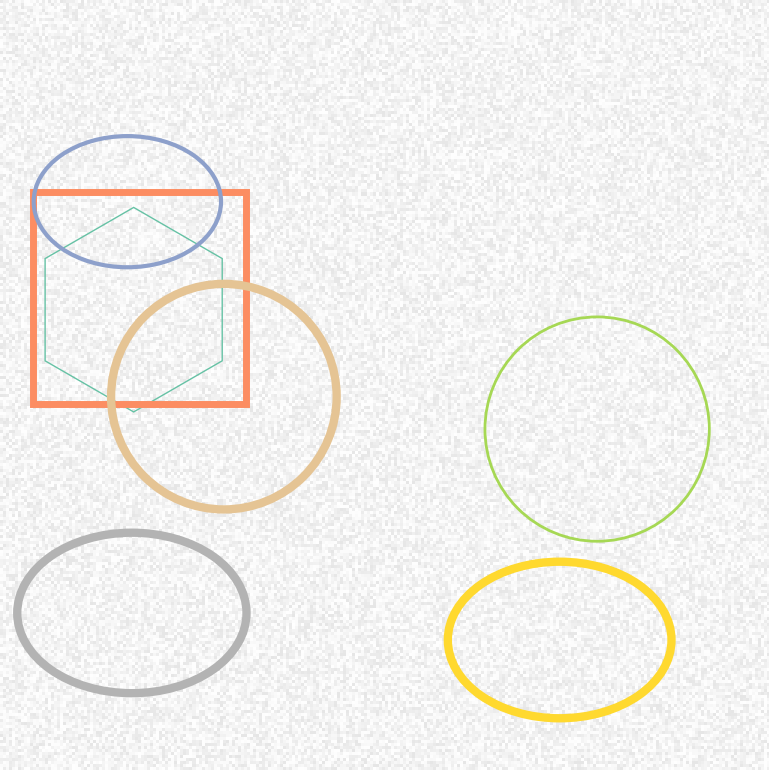[{"shape": "hexagon", "thickness": 0.5, "radius": 0.66, "center": [0.174, 0.598]}, {"shape": "square", "thickness": 2.5, "radius": 0.69, "center": [0.181, 0.613]}, {"shape": "oval", "thickness": 1.5, "radius": 0.61, "center": [0.165, 0.738]}, {"shape": "circle", "thickness": 1, "radius": 0.73, "center": [0.776, 0.443]}, {"shape": "oval", "thickness": 3, "radius": 0.73, "center": [0.727, 0.169]}, {"shape": "circle", "thickness": 3, "radius": 0.73, "center": [0.291, 0.485]}, {"shape": "oval", "thickness": 3, "radius": 0.74, "center": [0.171, 0.204]}]